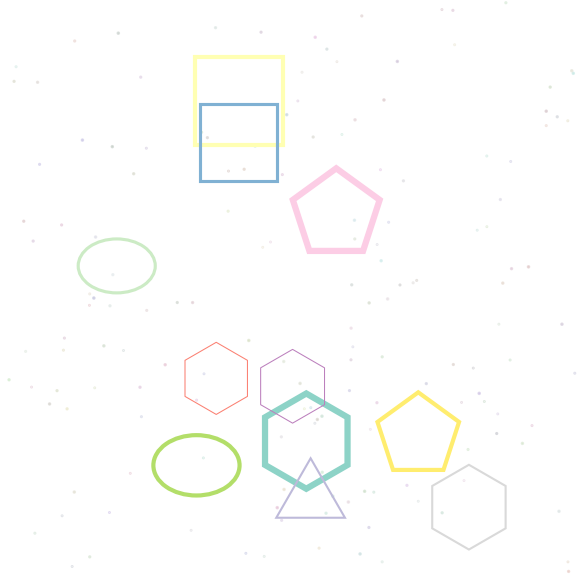[{"shape": "hexagon", "thickness": 3, "radius": 0.41, "center": [0.53, 0.235]}, {"shape": "square", "thickness": 2, "radius": 0.38, "center": [0.413, 0.825]}, {"shape": "triangle", "thickness": 1, "radius": 0.34, "center": [0.538, 0.137]}, {"shape": "hexagon", "thickness": 0.5, "radius": 0.31, "center": [0.374, 0.344]}, {"shape": "square", "thickness": 1.5, "radius": 0.33, "center": [0.413, 0.752]}, {"shape": "oval", "thickness": 2, "radius": 0.37, "center": [0.34, 0.193]}, {"shape": "pentagon", "thickness": 3, "radius": 0.4, "center": [0.582, 0.629]}, {"shape": "hexagon", "thickness": 1, "radius": 0.37, "center": [0.812, 0.121]}, {"shape": "hexagon", "thickness": 0.5, "radius": 0.32, "center": [0.507, 0.33]}, {"shape": "oval", "thickness": 1.5, "radius": 0.33, "center": [0.202, 0.539]}, {"shape": "pentagon", "thickness": 2, "radius": 0.37, "center": [0.724, 0.246]}]